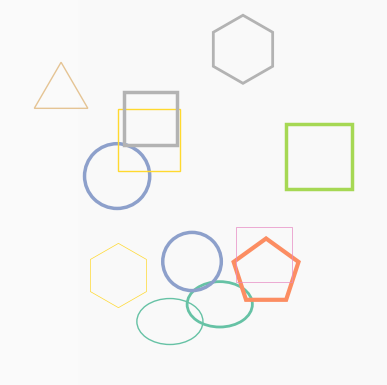[{"shape": "oval", "thickness": 1, "radius": 0.43, "center": [0.438, 0.165]}, {"shape": "oval", "thickness": 2, "radius": 0.42, "center": [0.567, 0.21]}, {"shape": "pentagon", "thickness": 3, "radius": 0.44, "center": [0.687, 0.293]}, {"shape": "circle", "thickness": 2.5, "radius": 0.38, "center": [0.496, 0.321]}, {"shape": "circle", "thickness": 2.5, "radius": 0.42, "center": [0.302, 0.543]}, {"shape": "square", "thickness": 0.5, "radius": 0.36, "center": [0.68, 0.338]}, {"shape": "square", "thickness": 2.5, "radius": 0.42, "center": [0.823, 0.593]}, {"shape": "hexagon", "thickness": 0.5, "radius": 0.42, "center": [0.306, 0.284]}, {"shape": "square", "thickness": 1, "radius": 0.4, "center": [0.386, 0.636]}, {"shape": "triangle", "thickness": 1, "radius": 0.4, "center": [0.158, 0.759]}, {"shape": "square", "thickness": 2.5, "radius": 0.34, "center": [0.389, 0.693]}, {"shape": "hexagon", "thickness": 2, "radius": 0.44, "center": [0.627, 0.872]}]